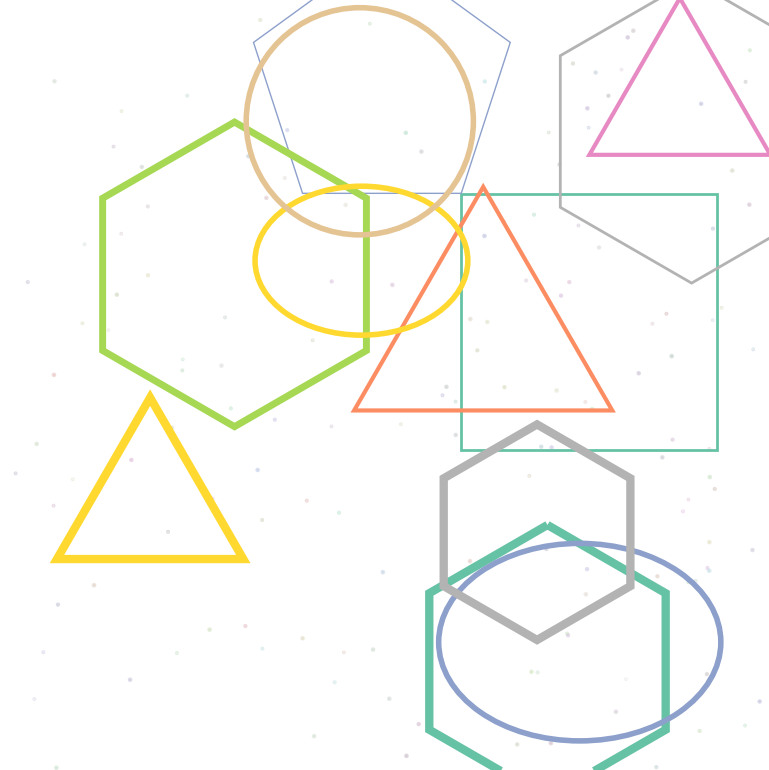[{"shape": "square", "thickness": 1, "radius": 0.83, "center": [0.765, 0.582]}, {"shape": "hexagon", "thickness": 3, "radius": 0.89, "center": [0.711, 0.141]}, {"shape": "triangle", "thickness": 1.5, "radius": 0.97, "center": [0.628, 0.564]}, {"shape": "pentagon", "thickness": 0.5, "radius": 0.88, "center": [0.496, 0.891]}, {"shape": "oval", "thickness": 2, "radius": 0.92, "center": [0.753, 0.166]}, {"shape": "triangle", "thickness": 1.5, "radius": 0.68, "center": [0.883, 0.867]}, {"shape": "hexagon", "thickness": 2.5, "radius": 0.99, "center": [0.305, 0.644]}, {"shape": "triangle", "thickness": 3, "radius": 0.7, "center": [0.195, 0.344]}, {"shape": "oval", "thickness": 2, "radius": 0.69, "center": [0.469, 0.661]}, {"shape": "circle", "thickness": 2, "radius": 0.74, "center": [0.467, 0.842]}, {"shape": "hexagon", "thickness": 1, "radius": 0.98, "center": [0.898, 0.829]}, {"shape": "hexagon", "thickness": 3, "radius": 0.7, "center": [0.697, 0.309]}]